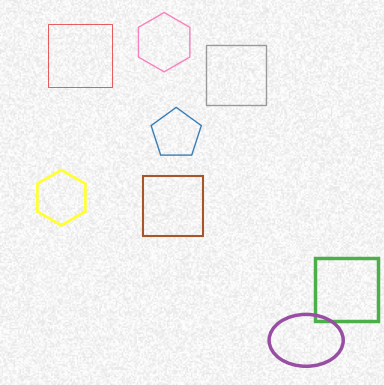[{"shape": "square", "thickness": 0.5, "radius": 0.41, "center": [0.209, 0.856]}, {"shape": "pentagon", "thickness": 1, "radius": 0.34, "center": [0.458, 0.653]}, {"shape": "square", "thickness": 2.5, "radius": 0.4, "center": [0.9, 0.248]}, {"shape": "oval", "thickness": 2.5, "radius": 0.48, "center": [0.795, 0.116]}, {"shape": "hexagon", "thickness": 2, "radius": 0.36, "center": [0.159, 0.487]}, {"shape": "square", "thickness": 1.5, "radius": 0.39, "center": [0.449, 0.465]}, {"shape": "hexagon", "thickness": 1, "radius": 0.39, "center": [0.426, 0.89]}, {"shape": "square", "thickness": 1, "radius": 0.39, "center": [0.613, 0.806]}]